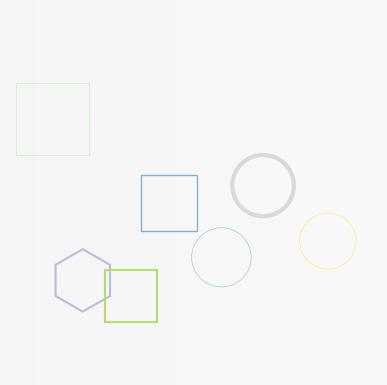[{"shape": "circle", "thickness": 0.5, "radius": 0.38, "center": [0.571, 0.332]}, {"shape": "hexagon", "thickness": 1.5, "radius": 0.41, "center": [0.214, 0.272]}, {"shape": "square", "thickness": 1, "radius": 0.36, "center": [0.436, 0.472]}, {"shape": "square", "thickness": 1.5, "radius": 0.34, "center": [0.338, 0.231]}, {"shape": "circle", "thickness": 3, "radius": 0.4, "center": [0.679, 0.518]}, {"shape": "square", "thickness": 0.5, "radius": 0.47, "center": [0.135, 0.69]}, {"shape": "circle", "thickness": 0.5, "radius": 0.36, "center": [0.846, 0.374]}]